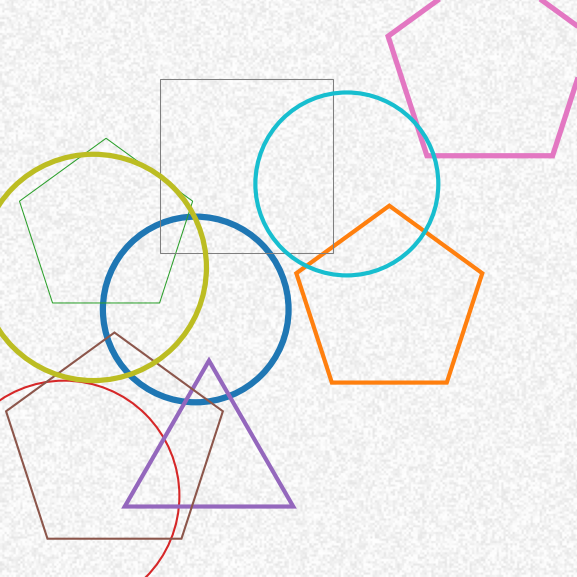[{"shape": "circle", "thickness": 3, "radius": 0.8, "center": [0.339, 0.463]}, {"shape": "pentagon", "thickness": 2, "radius": 0.85, "center": [0.674, 0.474]}, {"shape": "pentagon", "thickness": 0.5, "radius": 0.79, "center": [0.184, 0.602]}, {"shape": "circle", "thickness": 1, "radius": 1.0, "center": [0.111, 0.14]}, {"shape": "triangle", "thickness": 2, "radius": 0.84, "center": [0.362, 0.206]}, {"shape": "pentagon", "thickness": 1, "radius": 0.99, "center": [0.198, 0.226]}, {"shape": "pentagon", "thickness": 2.5, "radius": 0.93, "center": [0.848, 0.879]}, {"shape": "square", "thickness": 0.5, "radius": 0.75, "center": [0.426, 0.712]}, {"shape": "circle", "thickness": 2.5, "radius": 0.98, "center": [0.162, 0.536]}, {"shape": "circle", "thickness": 2, "radius": 0.79, "center": [0.601, 0.681]}]